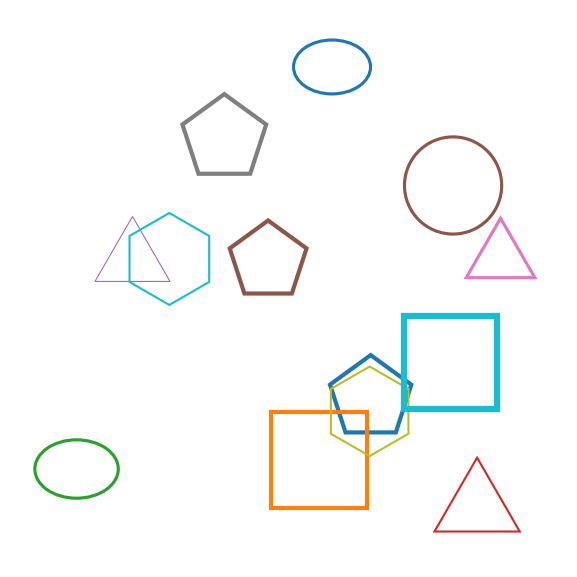[{"shape": "pentagon", "thickness": 2, "radius": 0.37, "center": [0.642, 0.31]}, {"shape": "oval", "thickness": 1.5, "radius": 0.33, "center": [0.575, 0.883]}, {"shape": "square", "thickness": 2, "radius": 0.41, "center": [0.552, 0.202]}, {"shape": "oval", "thickness": 1.5, "radius": 0.36, "center": [0.133, 0.187]}, {"shape": "triangle", "thickness": 1, "radius": 0.43, "center": [0.826, 0.121]}, {"shape": "triangle", "thickness": 0.5, "radius": 0.38, "center": [0.229, 0.549]}, {"shape": "pentagon", "thickness": 2, "radius": 0.35, "center": [0.464, 0.547]}, {"shape": "circle", "thickness": 1.5, "radius": 0.42, "center": [0.785, 0.678]}, {"shape": "triangle", "thickness": 1.5, "radius": 0.34, "center": [0.867, 0.553]}, {"shape": "pentagon", "thickness": 2, "radius": 0.38, "center": [0.388, 0.76]}, {"shape": "hexagon", "thickness": 1, "radius": 0.39, "center": [0.64, 0.287]}, {"shape": "hexagon", "thickness": 1, "radius": 0.4, "center": [0.293, 0.551]}, {"shape": "square", "thickness": 3, "radius": 0.4, "center": [0.78, 0.371]}]